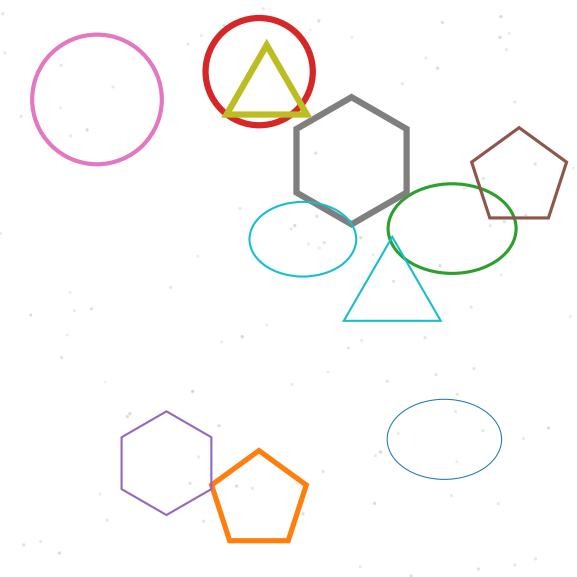[{"shape": "oval", "thickness": 0.5, "radius": 0.5, "center": [0.769, 0.238]}, {"shape": "pentagon", "thickness": 2.5, "radius": 0.43, "center": [0.448, 0.133]}, {"shape": "oval", "thickness": 1.5, "radius": 0.55, "center": [0.783, 0.603]}, {"shape": "circle", "thickness": 3, "radius": 0.46, "center": [0.449, 0.875]}, {"shape": "hexagon", "thickness": 1, "radius": 0.45, "center": [0.288, 0.197]}, {"shape": "pentagon", "thickness": 1.5, "radius": 0.43, "center": [0.899, 0.692]}, {"shape": "circle", "thickness": 2, "radius": 0.56, "center": [0.168, 0.827]}, {"shape": "hexagon", "thickness": 3, "radius": 0.55, "center": [0.609, 0.721]}, {"shape": "triangle", "thickness": 3, "radius": 0.4, "center": [0.462, 0.841]}, {"shape": "oval", "thickness": 1, "radius": 0.46, "center": [0.524, 0.585]}, {"shape": "triangle", "thickness": 1, "radius": 0.48, "center": [0.679, 0.492]}]